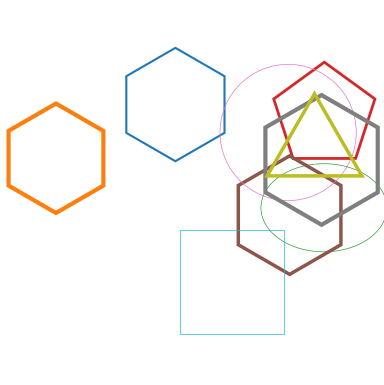[{"shape": "hexagon", "thickness": 1.5, "radius": 0.74, "center": [0.456, 0.728]}, {"shape": "hexagon", "thickness": 3, "radius": 0.71, "center": [0.145, 0.589]}, {"shape": "oval", "thickness": 0.5, "radius": 0.82, "center": [0.841, 0.46]}, {"shape": "pentagon", "thickness": 2, "radius": 0.69, "center": [0.842, 0.7]}, {"shape": "hexagon", "thickness": 2.5, "radius": 0.77, "center": [0.752, 0.441]}, {"shape": "circle", "thickness": 0.5, "radius": 0.88, "center": [0.748, 0.656]}, {"shape": "hexagon", "thickness": 3, "radius": 0.84, "center": [0.835, 0.585]}, {"shape": "triangle", "thickness": 2.5, "radius": 0.71, "center": [0.817, 0.614]}, {"shape": "square", "thickness": 0.5, "radius": 0.67, "center": [0.603, 0.267]}]